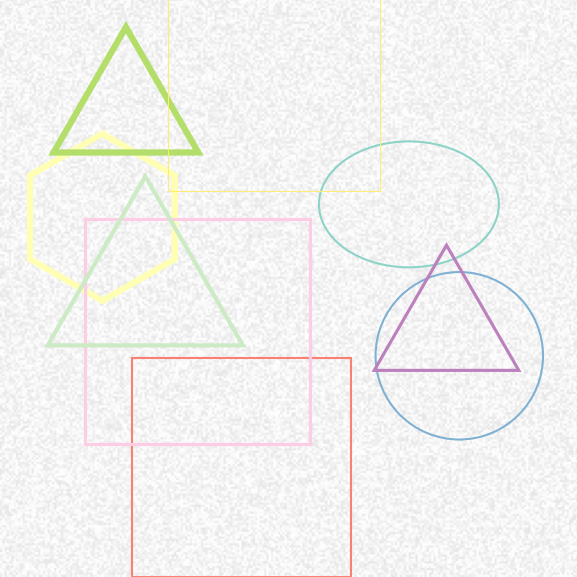[{"shape": "oval", "thickness": 1, "radius": 0.78, "center": [0.708, 0.645]}, {"shape": "hexagon", "thickness": 3, "radius": 0.72, "center": [0.177, 0.623]}, {"shape": "square", "thickness": 1, "radius": 0.95, "center": [0.419, 0.19]}, {"shape": "circle", "thickness": 1, "radius": 0.72, "center": [0.795, 0.383]}, {"shape": "triangle", "thickness": 3, "radius": 0.72, "center": [0.218, 0.807]}, {"shape": "square", "thickness": 1.5, "radius": 0.97, "center": [0.342, 0.425]}, {"shape": "triangle", "thickness": 1.5, "radius": 0.72, "center": [0.773, 0.43]}, {"shape": "triangle", "thickness": 2, "radius": 0.98, "center": [0.252, 0.499]}, {"shape": "square", "thickness": 0.5, "radius": 0.92, "center": [0.474, 0.852]}]